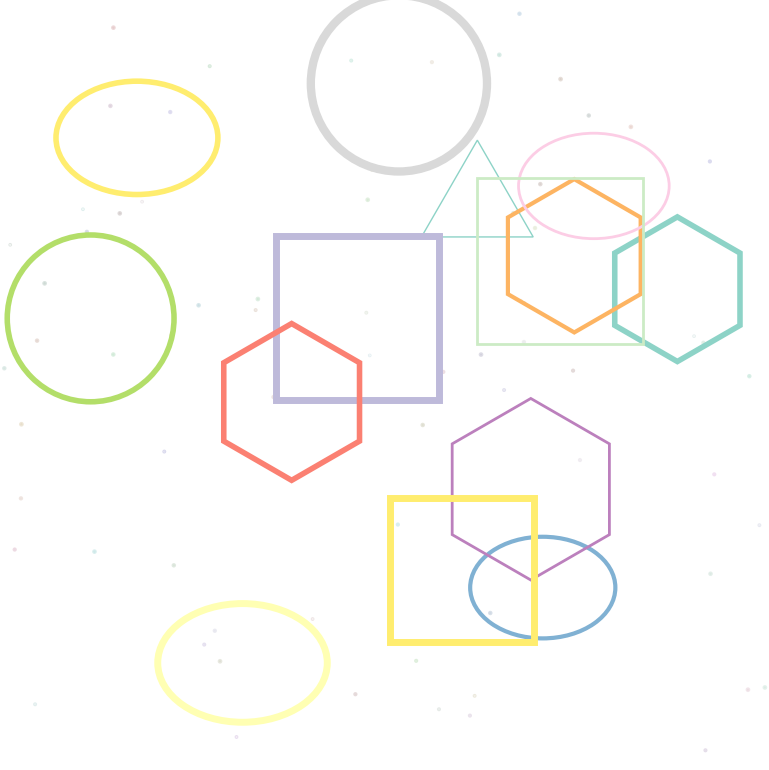[{"shape": "hexagon", "thickness": 2, "radius": 0.47, "center": [0.88, 0.624]}, {"shape": "triangle", "thickness": 0.5, "radius": 0.42, "center": [0.62, 0.734]}, {"shape": "oval", "thickness": 2.5, "radius": 0.55, "center": [0.315, 0.139]}, {"shape": "square", "thickness": 2.5, "radius": 0.53, "center": [0.464, 0.587]}, {"shape": "hexagon", "thickness": 2, "radius": 0.51, "center": [0.379, 0.478]}, {"shape": "oval", "thickness": 1.5, "radius": 0.47, "center": [0.705, 0.237]}, {"shape": "hexagon", "thickness": 1.5, "radius": 0.5, "center": [0.746, 0.668]}, {"shape": "circle", "thickness": 2, "radius": 0.54, "center": [0.118, 0.587]}, {"shape": "oval", "thickness": 1, "radius": 0.49, "center": [0.771, 0.759]}, {"shape": "circle", "thickness": 3, "radius": 0.57, "center": [0.518, 0.892]}, {"shape": "hexagon", "thickness": 1, "radius": 0.59, "center": [0.689, 0.365]}, {"shape": "square", "thickness": 1, "radius": 0.54, "center": [0.727, 0.66]}, {"shape": "oval", "thickness": 2, "radius": 0.53, "center": [0.178, 0.821]}, {"shape": "square", "thickness": 2.5, "radius": 0.47, "center": [0.6, 0.26]}]